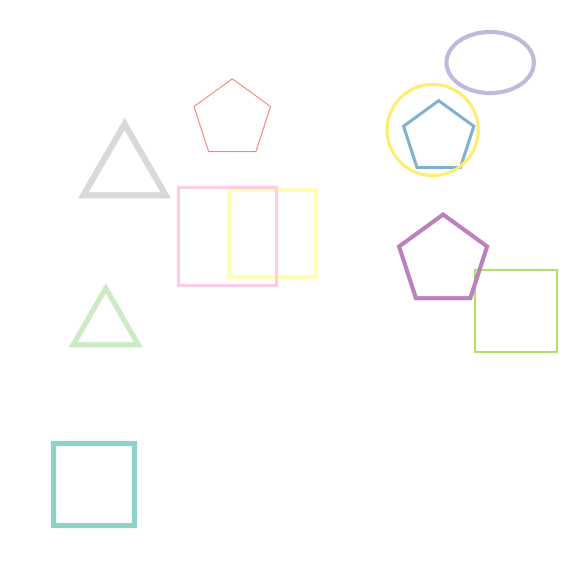[{"shape": "square", "thickness": 2.5, "radius": 0.35, "center": [0.162, 0.161]}, {"shape": "square", "thickness": 2, "radius": 0.38, "center": [0.472, 0.596]}, {"shape": "oval", "thickness": 2, "radius": 0.38, "center": [0.849, 0.891]}, {"shape": "pentagon", "thickness": 0.5, "radius": 0.35, "center": [0.402, 0.793]}, {"shape": "pentagon", "thickness": 1.5, "radius": 0.32, "center": [0.76, 0.761]}, {"shape": "square", "thickness": 1, "radius": 0.35, "center": [0.894, 0.46]}, {"shape": "square", "thickness": 1.5, "radius": 0.42, "center": [0.393, 0.591]}, {"shape": "triangle", "thickness": 3, "radius": 0.41, "center": [0.216, 0.702]}, {"shape": "pentagon", "thickness": 2, "radius": 0.4, "center": [0.767, 0.548]}, {"shape": "triangle", "thickness": 2.5, "radius": 0.33, "center": [0.183, 0.435]}, {"shape": "circle", "thickness": 1.5, "radius": 0.39, "center": [0.749, 0.774]}]